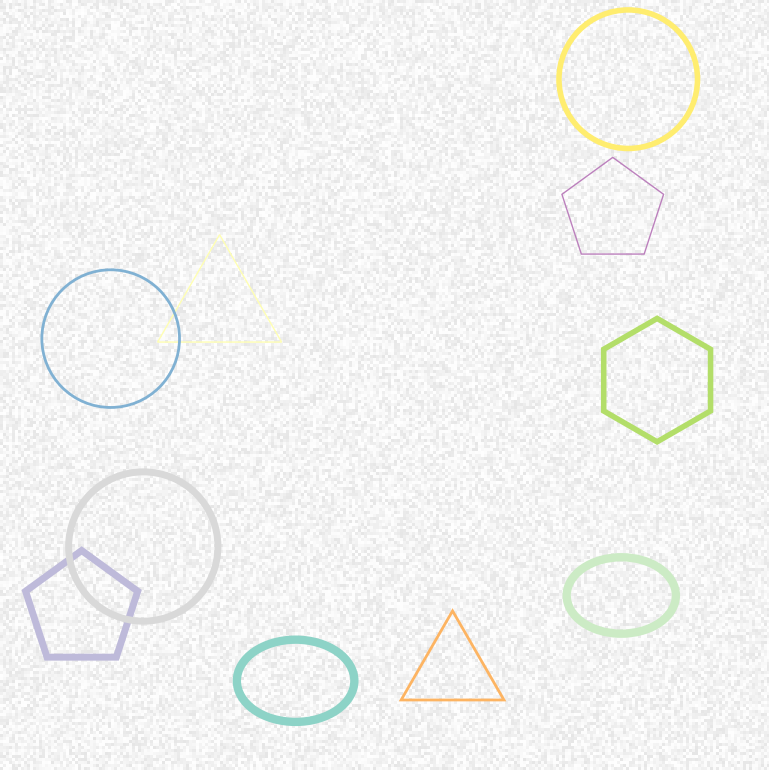[{"shape": "oval", "thickness": 3, "radius": 0.38, "center": [0.384, 0.116]}, {"shape": "triangle", "thickness": 0.5, "radius": 0.46, "center": [0.285, 0.602]}, {"shape": "pentagon", "thickness": 2.5, "radius": 0.38, "center": [0.106, 0.208]}, {"shape": "circle", "thickness": 1, "radius": 0.45, "center": [0.144, 0.56]}, {"shape": "triangle", "thickness": 1, "radius": 0.39, "center": [0.588, 0.129]}, {"shape": "hexagon", "thickness": 2, "radius": 0.4, "center": [0.853, 0.506]}, {"shape": "circle", "thickness": 2.5, "radius": 0.48, "center": [0.186, 0.29]}, {"shape": "pentagon", "thickness": 0.5, "radius": 0.35, "center": [0.796, 0.726]}, {"shape": "oval", "thickness": 3, "radius": 0.35, "center": [0.807, 0.227]}, {"shape": "circle", "thickness": 2, "radius": 0.45, "center": [0.816, 0.897]}]